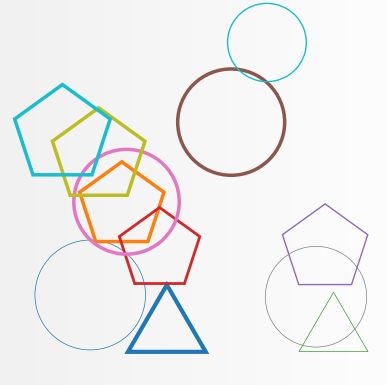[{"shape": "circle", "thickness": 0.5, "radius": 0.71, "center": [0.233, 0.234]}, {"shape": "triangle", "thickness": 3, "radius": 0.58, "center": [0.431, 0.144]}, {"shape": "pentagon", "thickness": 2.5, "radius": 0.57, "center": [0.314, 0.465]}, {"shape": "triangle", "thickness": 0.5, "radius": 0.51, "center": [0.861, 0.138]}, {"shape": "pentagon", "thickness": 2, "radius": 0.55, "center": [0.412, 0.352]}, {"shape": "pentagon", "thickness": 1, "radius": 0.58, "center": [0.839, 0.355]}, {"shape": "circle", "thickness": 2.5, "radius": 0.69, "center": [0.597, 0.683]}, {"shape": "circle", "thickness": 2.5, "radius": 0.68, "center": [0.327, 0.476]}, {"shape": "circle", "thickness": 0.5, "radius": 0.65, "center": [0.815, 0.229]}, {"shape": "pentagon", "thickness": 2.5, "radius": 0.63, "center": [0.255, 0.594]}, {"shape": "pentagon", "thickness": 2.5, "radius": 0.65, "center": [0.161, 0.651]}, {"shape": "circle", "thickness": 1, "radius": 0.51, "center": [0.689, 0.89]}]